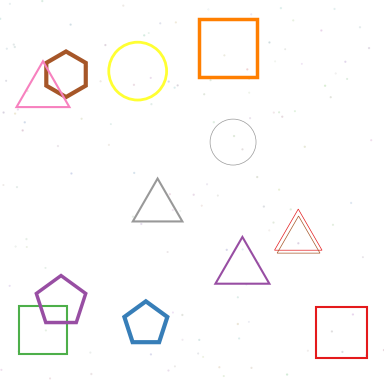[{"shape": "square", "thickness": 1.5, "radius": 0.33, "center": [0.886, 0.137]}, {"shape": "triangle", "thickness": 0.5, "radius": 0.36, "center": [0.775, 0.386]}, {"shape": "pentagon", "thickness": 3, "radius": 0.29, "center": [0.379, 0.159]}, {"shape": "square", "thickness": 1.5, "radius": 0.31, "center": [0.112, 0.143]}, {"shape": "pentagon", "thickness": 2.5, "radius": 0.34, "center": [0.159, 0.217]}, {"shape": "triangle", "thickness": 1.5, "radius": 0.4, "center": [0.63, 0.304]}, {"shape": "square", "thickness": 2.5, "radius": 0.38, "center": [0.592, 0.875]}, {"shape": "circle", "thickness": 2, "radius": 0.38, "center": [0.358, 0.815]}, {"shape": "triangle", "thickness": 0.5, "radius": 0.32, "center": [0.775, 0.375]}, {"shape": "hexagon", "thickness": 3, "radius": 0.3, "center": [0.172, 0.807]}, {"shape": "triangle", "thickness": 1.5, "radius": 0.4, "center": [0.112, 0.762]}, {"shape": "triangle", "thickness": 1.5, "radius": 0.37, "center": [0.409, 0.462]}, {"shape": "circle", "thickness": 0.5, "radius": 0.3, "center": [0.605, 0.631]}]